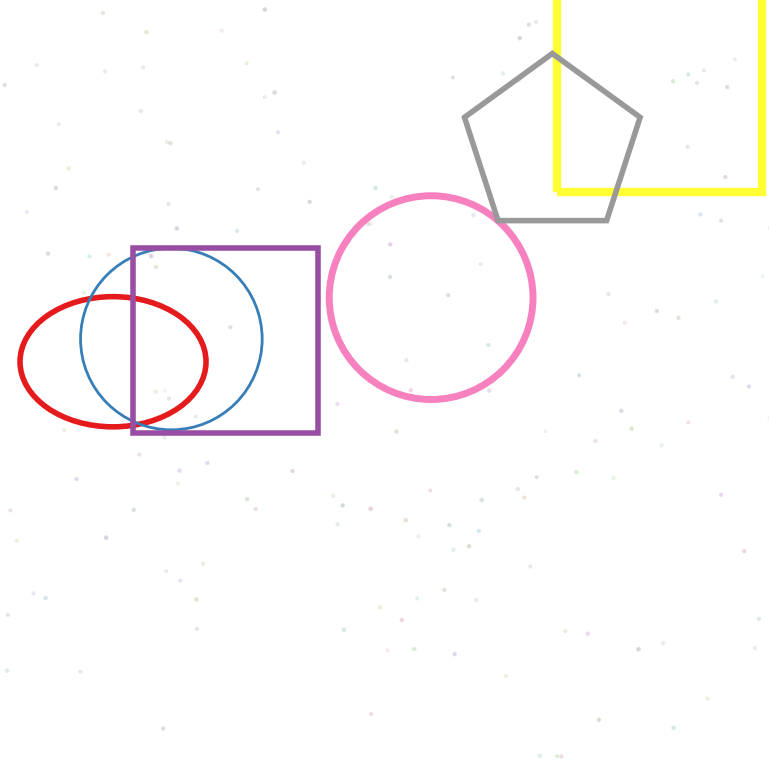[{"shape": "oval", "thickness": 2, "radius": 0.6, "center": [0.147, 0.53]}, {"shape": "circle", "thickness": 1, "radius": 0.59, "center": [0.223, 0.56]}, {"shape": "square", "thickness": 2, "radius": 0.6, "center": [0.293, 0.558]}, {"shape": "square", "thickness": 3, "radius": 0.66, "center": [0.856, 0.884]}, {"shape": "circle", "thickness": 2.5, "radius": 0.66, "center": [0.56, 0.613]}, {"shape": "pentagon", "thickness": 2, "radius": 0.6, "center": [0.717, 0.811]}]